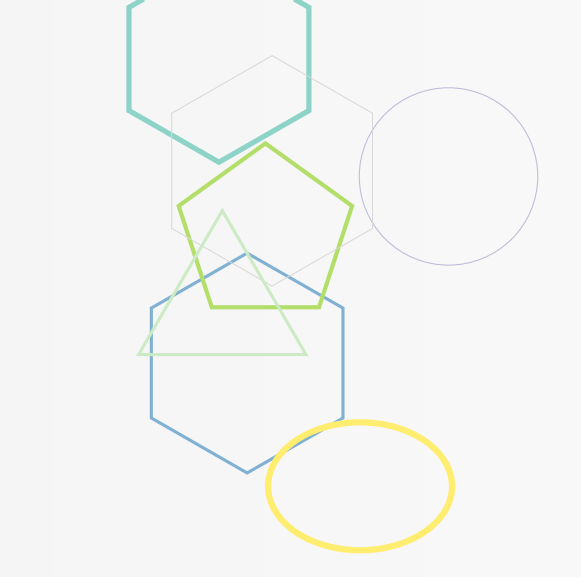[{"shape": "hexagon", "thickness": 2.5, "radius": 0.89, "center": [0.377, 0.897]}, {"shape": "circle", "thickness": 0.5, "radius": 0.77, "center": [0.772, 0.694]}, {"shape": "hexagon", "thickness": 1.5, "radius": 0.95, "center": [0.425, 0.371]}, {"shape": "pentagon", "thickness": 2, "radius": 0.78, "center": [0.457, 0.594]}, {"shape": "hexagon", "thickness": 0.5, "radius": 1.0, "center": [0.468, 0.703]}, {"shape": "triangle", "thickness": 1.5, "radius": 0.83, "center": [0.382, 0.468]}, {"shape": "oval", "thickness": 3, "radius": 0.79, "center": [0.619, 0.157]}]